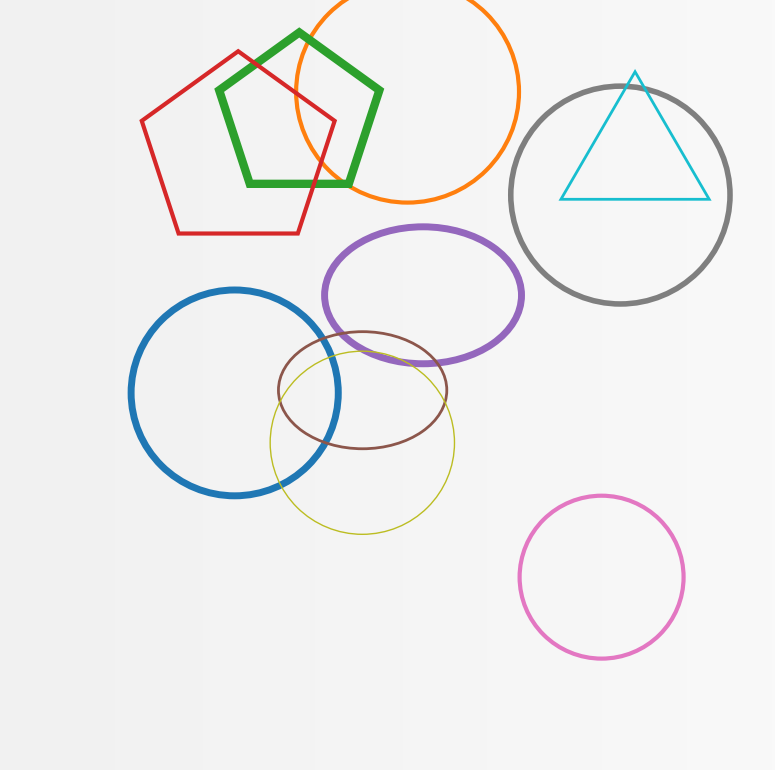[{"shape": "circle", "thickness": 2.5, "radius": 0.67, "center": [0.303, 0.49]}, {"shape": "circle", "thickness": 1.5, "radius": 0.72, "center": [0.526, 0.881]}, {"shape": "pentagon", "thickness": 3, "radius": 0.54, "center": [0.386, 0.849]}, {"shape": "pentagon", "thickness": 1.5, "radius": 0.65, "center": [0.307, 0.803]}, {"shape": "oval", "thickness": 2.5, "radius": 0.64, "center": [0.546, 0.617]}, {"shape": "oval", "thickness": 1, "radius": 0.54, "center": [0.468, 0.493]}, {"shape": "circle", "thickness": 1.5, "radius": 0.53, "center": [0.776, 0.25]}, {"shape": "circle", "thickness": 2, "radius": 0.71, "center": [0.801, 0.747]}, {"shape": "circle", "thickness": 0.5, "radius": 0.59, "center": [0.468, 0.425]}, {"shape": "triangle", "thickness": 1, "radius": 0.55, "center": [0.819, 0.796]}]